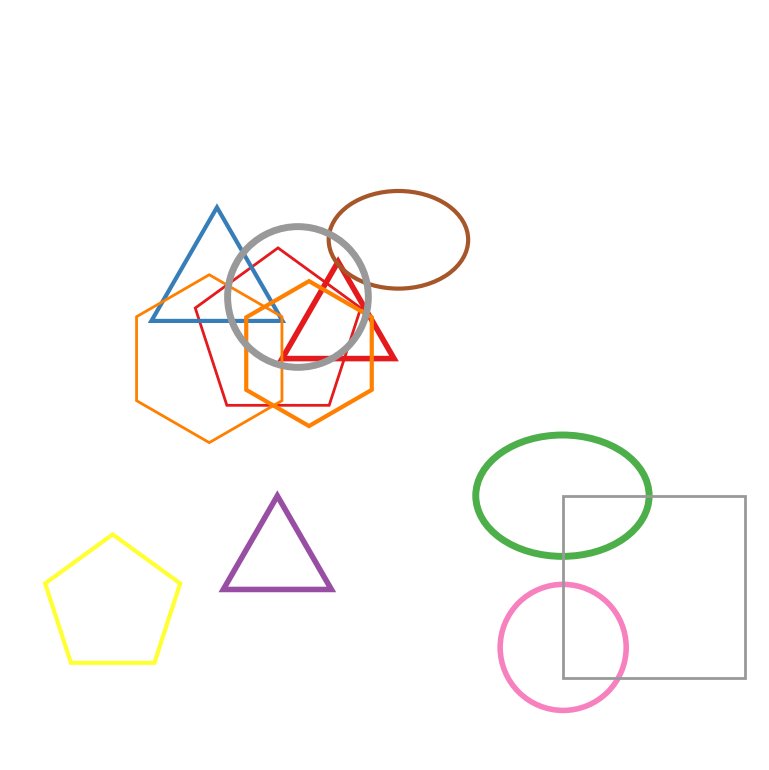[{"shape": "triangle", "thickness": 2, "radius": 0.42, "center": [0.439, 0.576]}, {"shape": "pentagon", "thickness": 1, "radius": 0.57, "center": [0.361, 0.565]}, {"shape": "triangle", "thickness": 1.5, "radius": 0.49, "center": [0.282, 0.632]}, {"shape": "oval", "thickness": 2.5, "radius": 0.56, "center": [0.73, 0.356]}, {"shape": "triangle", "thickness": 2, "radius": 0.41, "center": [0.36, 0.275]}, {"shape": "hexagon", "thickness": 1.5, "radius": 0.47, "center": [0.401, 0.541]}, {"shape": "hexagon", "thickness": 1, "radius": 0.55, "center": [0.272, 0.534]}, {"shape": "pentagon", "thickness": 1.5, "radius": 0.46, "center": [0.146, 0.214]}, {"shape": "oval", "thickness": 1.5, "radius": 0.45, "center": [0.517, 0.689]}, {"shape": "circle", "thickness": 2, "radius": 0.41, "center": [0.731, 0.159]}, {"shape": "circle", "thickness": 2.5, "radius": 0.46, "center": [0.387, 0.614]}, {"shape": "square", "thickness": 1, "radius": 0.59, "center": [0.849, 0.238]}]